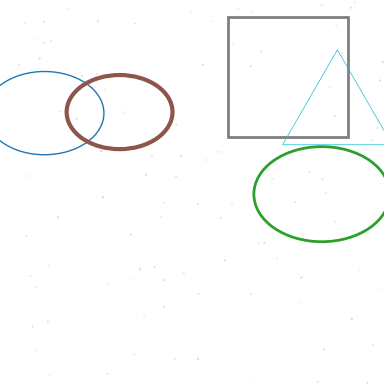[{"shape": "oval", "thickness": 1, "radius": 0.77, "center": [0.116, 0.706]}, {"shape": "oval", "thickness": 2, "radius": 0.88, "center": [0.836, 0.496]}, {"shape": "oval", "thickness": 3, "radius": 0.69, "center": [0.311, 0.709]}, {"shape": "square", "thickness": 2, "radius": 0.78, "center": [0.749, 0.799]}, {"shape": "triangle", "thickness": 0.5, "radius": 0.82, "center": [0.876, 0.706]}]